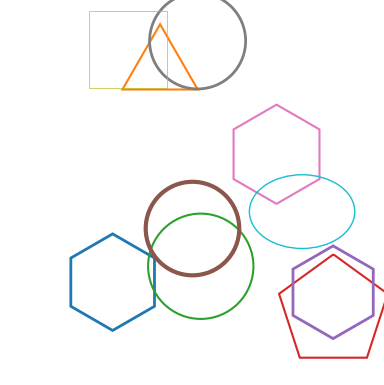[{"shape": "hexagon", "thickness": 2, "radius": 0.63, "center": [0.293, 0.267]}, {"shape": "triangle", "thickness": 1.5, "radius": 0.56, "center": [0.416, 0.824]}, {"shape": "circle", "thickness": 1.5, "radius": 0.68, "center": [0.521, 0.308]}, {"shape": "pentagon", "thickness": 1.5, "radius": 0.74, "center": [0.866, 0.191]}, {"shape": "hexagon", "thickness": 2, "radius": 0.6, "center": [0.865, 0.241]}, {"shape": "circle", "thickness": 3, "radius": 0.61, "center": [0.5, 0.406]}, {"shape": "hexagon", "thickness": 1.5, "radius": 0.64, "center": [0.718, 0.599]}, {"shape": "circle", "thickness": 2, "radius": 0.62, "center": [0.513, 0.894]}, {"shape": "square", "thickness": 0.5, "radius": 0.5, "center": [0.333, 0.871]}, {"shape": "oval", "thickness": 1, "radius": 0.68, "center": [0.785, 0.45]}]